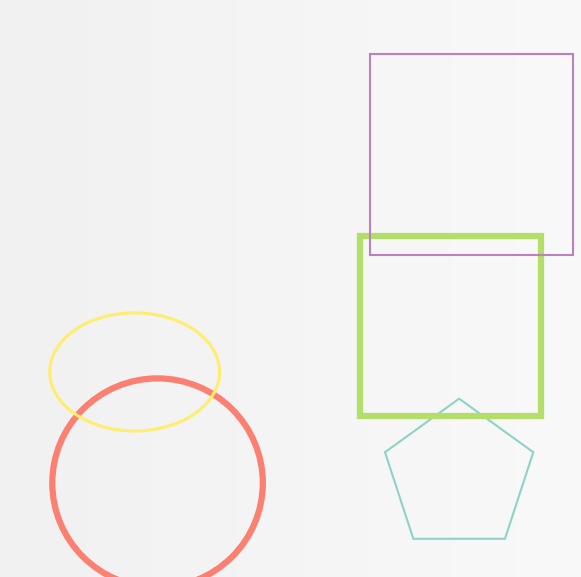[{"shape": "pentagon", "thickness": 1, "radius": 0.67, "center": [0.79, 0.175]}, {"shape": "circle", "thickness": 3, "radius": 0.91, "center": [0.271, 0.163]}, {"shape": "square", "thickness": 3, "radius": 0.78, "center": [0.775, 0.435]}, {"shape": "square", "thickness": 1, "radius": 0.87, "center": [0.811, 0.732]}, {"shape": "oval", "thickness": 1.5, "radius": 0.73, "center": [0.232, 0.355]}]